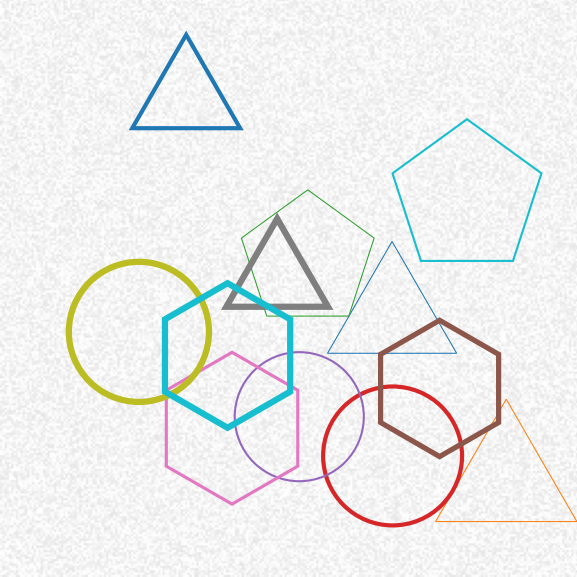[{"shape": "triangle", "thickness": 0.5, "radius": 0.65, "center": [0.679, 0.452]}, {"shape": "triangle", "thickness": 2, "radius": 0.54, "center": [0.322, 0.831]}, {"shape": "triangle", "thickness": 0.5, "radius": 0.71, "center": [0.877, 0.167]}, {"shape": "pentagon", "thickness": 0.5, "radius": 0.6, "center": [0.533, 0.55]}, {"shape": "circle", "thickness": 2, "radius": 0.6, "center": [0.68, 0.21]}, {"shape": "circle", "thickness": 1, "radius": 0.56, "center": [0.518, 0.278]}, {"shape": "hexagon", "thickness": 2.5, "radius": 0.59, "center": [0.761, 0.327]}, {"shape": "hexagon", "thickness": 1.5, "radius": 0.66, "center": [0.402, 0.258]}, {"shape": "triangle", "thickness": 3, "radius": 0.51, "center": [0.48, 0.519]}, {"shape": "circle", "thickness": 3, "radius": 0.61, "center": [0.241, 0.424]}, {"shape": "pentagon", "thickness": 1, "radius": 0.68, "center": [0.809, 0.657]}, {"shape": "hexagon", "thickness": 3, "radius": 0.63, "center": [0.394, 0.384]}]